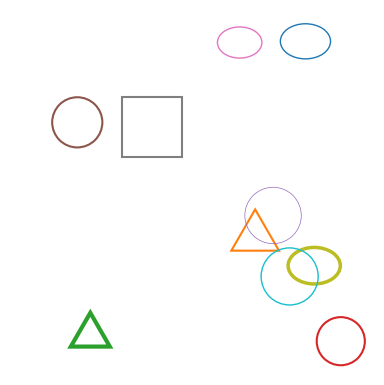[{"shape": "oval", "thickness": 1, "radius": 0.33, "center": [0.793, 0.893]}, {"shape": "triangle", "thickness": 1.5, "radius": 0.36, "center": [0.663, 0.385]}, {"shape": "triangle", "thickness": 3, "radius": 0.29, "center": [0.235, 0.129]}, {"shape": "circle", "thickness": 1.5, "radius": 0.31, "center": [0.885, 0.114]}, {"shape": "circle", "thickness": 0.5, "radius": 0.37, "center": [0.709, 0.44]}, {"shape": "circle", "thickness": 1.5, "radius": 0.33, "center": [0.201, 0.682]}, {"shape": "oval", "thickness": 1, "radius": 0.29, "center": [0.623, 0.89]}, {"shape": "square", "thickness": 1.5, "radius": 0.39, "center": [0.395, 0.671]}, {"shape": "oval", "thickness": 2.5, "radius": 0.34, "center": [0.816, 0.31]}, {"shape": "circle", "thickness": 1, "radius": 0.37, "center": [0.752, 0.282]}]